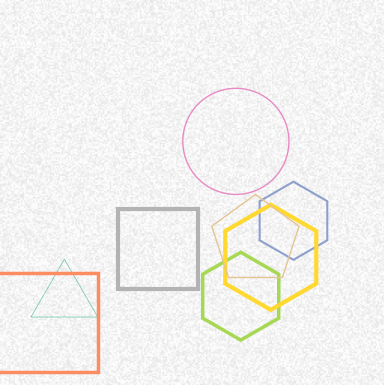[{"shape": "triangle", "thickness": 0.5, "radius": 0.5, "center": [0.167, 0.227]}, {"shape": "square", "thickness": 2.5, "radius": 0.65, "center": [0.126, 0.162]}, {"shape": "hexagon", "thickness": 1.5, "radius": 0.51, "center": [0.762, 0.427]}, {"shape": "circle", "thickness": 1, "radius": 0.69, "center": [0.613, 0.633]}, {"shape": "hexagon", "thickness": 2.5, "radius": 0.57, "center": [0.625, 0.231]}, {"shape": "hexagon", "thickness": 3, "radius": 0.68, "center": [0.703, 0.332]}, {"shape": "pentagon", "thickness": 1, "radius": 0.6, "center": [0.663, 0.376]}, {"shape": "square", "thickness": 3, "radius": 0.52, "center": [0.41, 0.354]}]